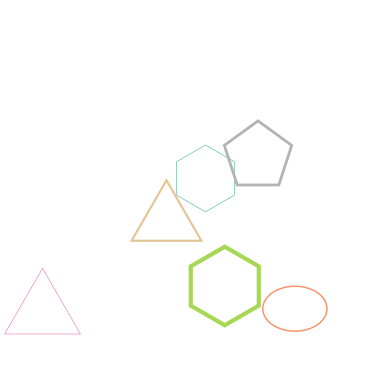[{"shape": "hexagon", "thickness": 0.5, "radius": 0.43, "center": [0.534, 0.537]}, {"shape": "oval", "thickness": 1, "radius": 0.42, "center": [0.766, 0.198]}, {"shape": "triangle", "thickness": 0.5, "radius": 0.57, "center": [0.111, 0.189]}, {"shape": "hexagon", "thickness": 3, "radius": 0.51, "center": [0.584, 0.257]}, {"shape": "triangle", "thickness": 1.5, "radius": 0.52, "center": [0.432, 0.427]}, {"shape": "pentagon", "thickness": 2, "radius": 0.46, "center": [0.67, 0.594]}]